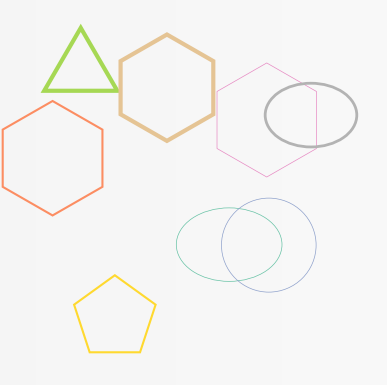[{"shape": "oval", "thickness": 0.5, "radius": 0.68, "center": [0.591, 0.365]}, {"shape": "hexagon", "thickness": 1.5, "radius": 0.74, "center": [0.136, 0.589]}, {"shape": "circle", "thickness": 0.5, "radius": 0.61, "center": [0.694, 0.363]}, {"shape": "hexagon", "thickness": 0.5, "radius": 0.74, "center": [0.688, 0.688]}, {"shape": "triangle", "thickness": 3, "radius": 0.54, "center": [0.208, 0.819]}, {"shape": "pentagon", "thickness": 1.5, "radius": 0.55, "center": [0.296, 0.174]}, {"shape": "hexagon", "thickness": 3, "radius": 0.69, "center": [0.431, 0.772]}, {"shape": "oval", "thickness": 2, "radius": 0.59, "center": [0.803, 0.701]}]